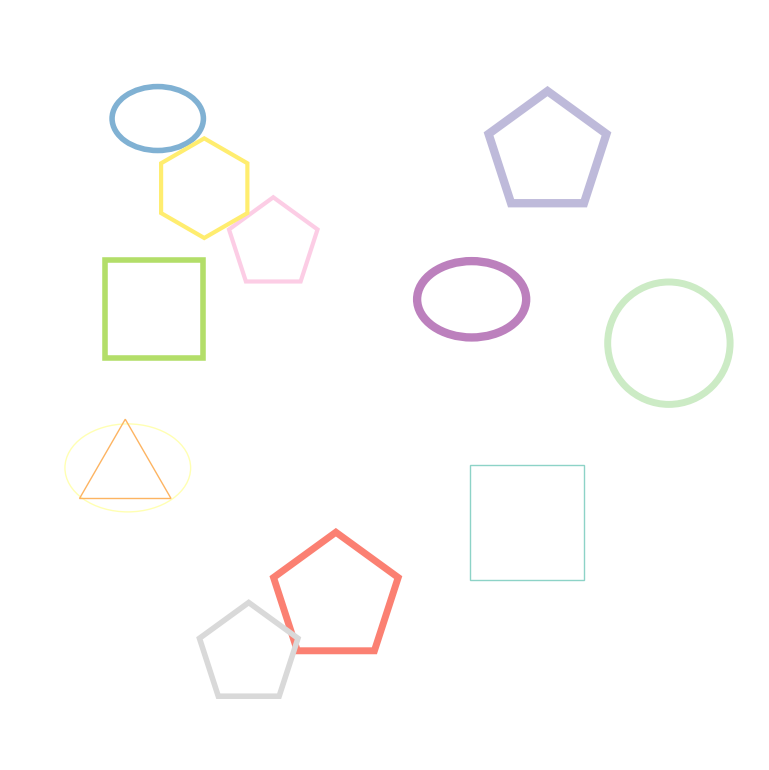[{"shape": "square", "thickness": 0.5, "radius": 0.37, "center": [0.684, 0.321]}, {"shape": "oval", "thickness": 0.5, "radius": 0.41, "center": [0.166, 0.392]}, {"shape": "pentagon", "thickness": 3, "radius": 0.4, "center": [0.711, 0.801]}, {"shape": "pentagon", "thickness": 2.5, "radius": 0.43, "center": [0.436, 0.224]}, {"shape": "oval", "thickness": 2, "radius": 0.3, "center": [0.205, 0.846]}, {"shape": "triangle", "thickness": 0.5, "radius": 0.34, "center": [0.163, 0.387]}, {"shape": "square", "thickness": 2, "radius": 0.32, "center": [0.2, 0.599]}, {"shape": "pentagon", "thickness": 1.5, "radius": 0.3, "center": [0.355, 0.683]}, {"shape": "pentagon", "thickness": 2, "radius": 0.34, "center": [0.323, 0.15]}, {"shape": "oval", "thickness": 3, "radius": 0.35, "center": [0.613, 0.611]}, {"shape": "circle", "thickness": 2.5, "radius": 0.4, "center": [0.869, 0.554]}, {"shape": "hexagon", "thickness": 1.5, "radius": 0.32, "center": [0.265, 0.756]}]